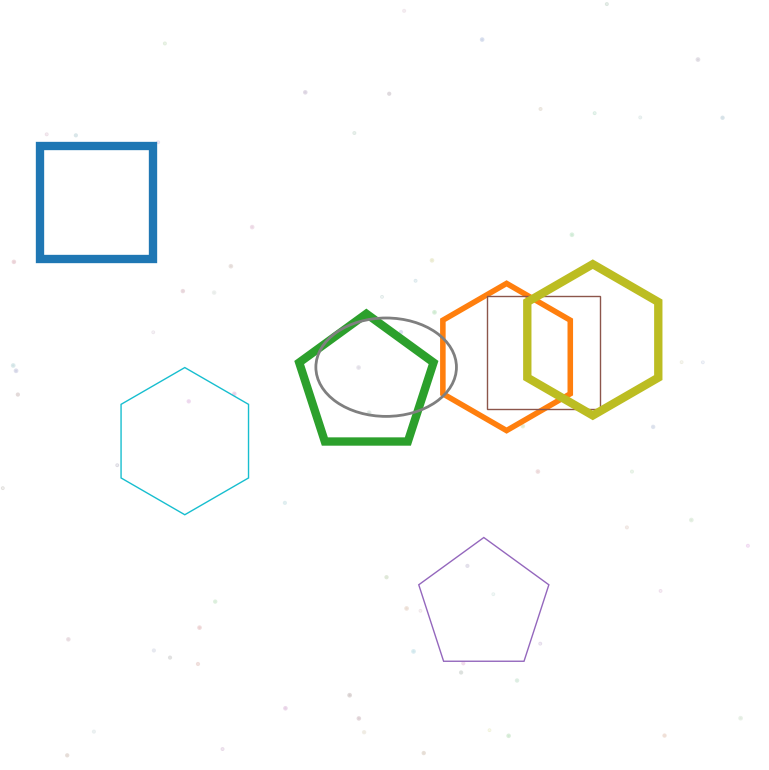[{"shape": "square", "thickness": 3, "radius": 0.37, "center": [0.126, 0.737]}, {"shape": "hexagon", "thickness": 2, "radius": 0.48, "center": [0.658, 0.536]}, {"shape": "pentagon", "thickness": 3, "radius": 0.46, "center": [0.476, 0.501]}, {"shape": "pentagon", "thickness": 0.5, "radius": 0.44, "center": [0.628, 0.213]}, {"shape": "square", "thickness": 0.5, "radius": 0.37, "center": [0.706, 0.543]}, {"shape": "oval", "thickness": 1, "radius": 0.46, "center": [0.502, 0.523]}, {"shape": "hexagon", "thickness": 3, "radius": 0.49, "center": [0.77, 0.559]}, {"shape": "hexagon", "thickness": 0.5, "radius": 0.48, "center": [0.24, 0.427]}]